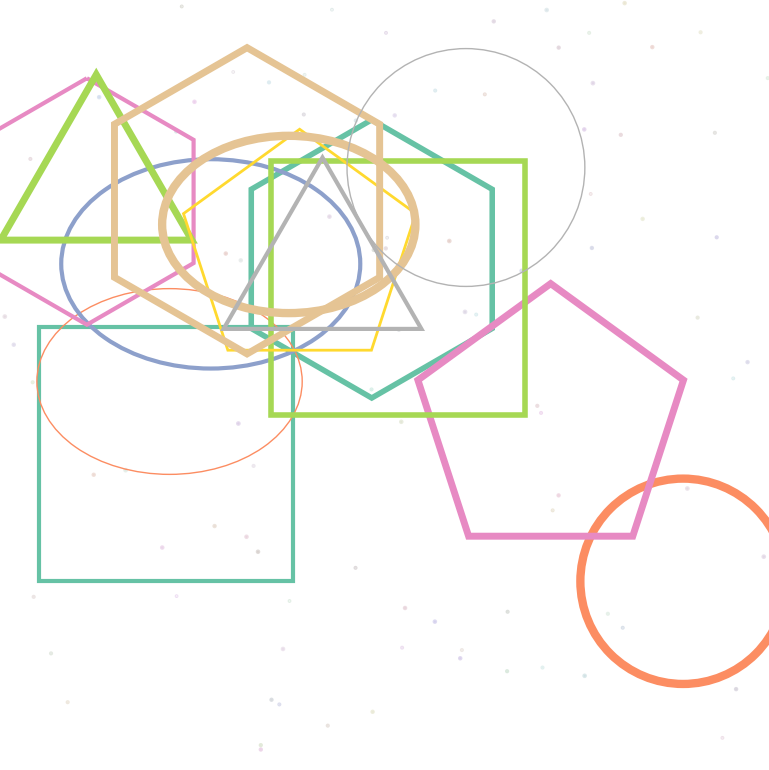[{"shape": "hexagon", "thickness": 2, "radius": 0.9, "center": [0.483, 0.664]}, {"shape": "square", "thickness": 1.5, "radius": 0.83, "center": [0.216, 0.411]}, {"shape": "circle", "thickness": 3, "radius": 0.67, "center": [0.887, 0.245]}, {"shape": "oval", "thickness": 0.5, "radius": 0.86, "center": [0.22, 0.505]}, {"shape": "oval", "thickness": 1.5, "radius": 0.97, "center": [0.274, 0.657]}, {"shape": "pentagon", "thickness": 2.5, "radius": 0.91, "center": [0.715, 0.45]}, {"shape": "hexagon", "thickness": 1.5, "radius": 0.8, "center": [0.113, 0.738]}, {"shape": "square", "thickness": 2, "radius": 0.83, "center": [0.517, 0.626]}, {"shape": "triangle", "thickness": 2.5, "radius": 0.72, "center": [0.125, 0.76]}, {"shape": "pentagon", "thickness": 1, "radius": 0.79, "center": [0.389, 0.674]}, {"shape": "hexagon", "thickness": 2.5, "radius": 0.99, "center": [0.321, 0.739]}, {"shape": "oval", "thickness": 3, "radius": 0.82, "center": [0.375, 0.708]}, {"shape": "circle", "thickness": 0.5, "radius": 0.77, "center": [0.605, 0.782]}, {"shape": "triangle", "thickness": 1.5, "radius": 0.74, "center": [0.419, 0.647]}]